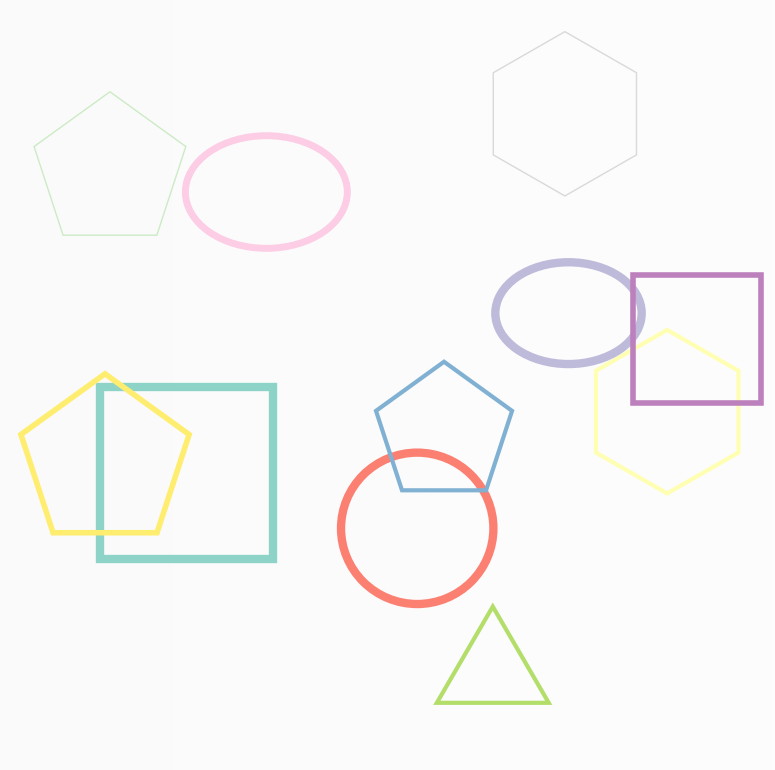[{"shape": "square", "thickness": 3, "radius": 0.56, "center": [0.241, 0.386]}, {"shape": "hexagon", "thickness": 1.5, "radius": 0.53, "center": [0.861, 0.465]}, {"shape": "oval", "thickness": 3, "radius": 0.47, "center": [0.734, 0.593]}, {"shape": "circle", "thickness": 3, "radius": 0.49, "center": [0.538, 0.314]}, {"shape": "pentagon", "thickness": 1.5, "radius": 0.46, "center": [0.573, 0.438]}, {"shape": "triangle", "thickness": 1.5, "radius": 0.42, "center": [0.636, 0.129]}, {"shape": "oval", "thickness": 2.5, "radius": 0.52, "center": [0.344, 0.751]}, {"shape": "hexagon", "thickness": 0.5, "radius": 0.53, "center": [0.729, 0.852]}, {"shape": "square", "thickness": 2, "radius": 0.42, "center": [0.899, 0.56]}, {"shape": "pentagon", "thickness": 0.5, "radius": 0.51, "center": [0.142, 0.778]}, {"shape": "pentagon", "thickness": 2, "radius": 0.57, "center": [0.136, 0.4]}]